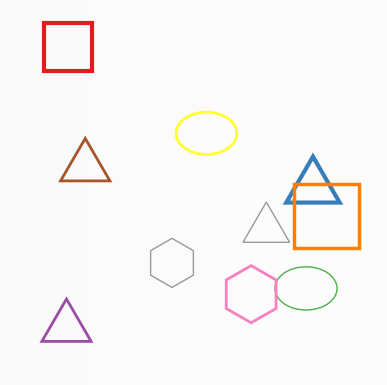[{"shape": "square", "thickness": 3, "radius": 0.31, "center": [0.175, 0.878]}, {"shape": "triangle", "thickness": 3, "radius": 0.4, "center": [0.808, 0.514]}, {"shape": "oval", "thickness": 1, "radius": 0.4, "center": [0.79, 0.251]}, {"shape": "triangle", "thickness": 2, "radius": 0.37, "center": [0.172, 0.15]}, {"shape": "square", "thickness": 2.5, "radius": 0.42, "center": [0.843, 0.439]}, {"shape": "oval", "thickness": 2, "radius": 0.39, "center": [0.533, 0.654]}, {"shape": "triangle", "thickness": 2, "radius": 0.37, "center": [0.22, 0.567]}, {"shape": "hexagon", "thickness": 2, "radius": 0.37, "center": [0.648, 0.236]}, {"shape": "triangle", "thickness": 1, "radius": 0.35, "center": [0.687, 0.405]}, {"shape": "hexagon", "thickness": 1, "radius": 0.32, "center": [0.444, 0.317]}]